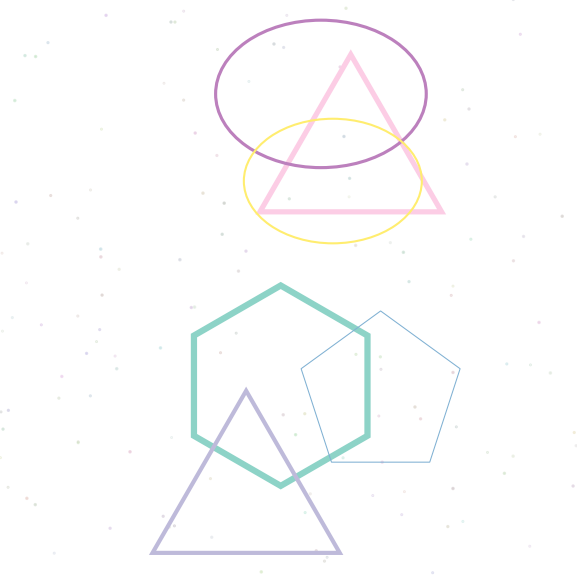[{"shape": "hexagon", "thickness": 3, "radius": 0.87, "center": [0.486, 0.331]}, {"shape": "triangle", "thickness": 2, "radius": 0.94, "center": [0.426, 0.135]}, {"shape": "pentagon", "thickness": 0.5, "radius": 0.72, "center": [0.659, 0.316]}, {"shape": "triangle", "thickness": 2.5, "radius": 0.91, "center": [0.607, 0.723]}, {"shape": "oval", "thickness": 1.5, "radius": 0.91, "center": [0.556, 0.837]}, {"shape": "oval", "thickness": 1, "radius": 0.77, "center": [0.576, 0.686]}]